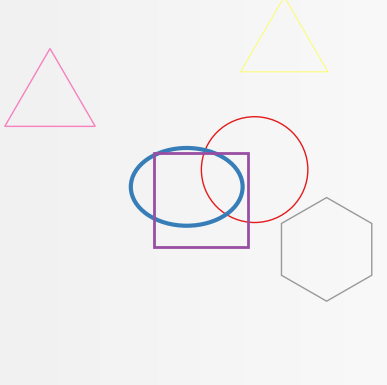[{"shape": "circle", "thickness": 1, "radius": 0.69, "center": [0.657, 0.559]}, {"shape": "oval", "thickness": 3, "radius": 0.72, "center": [0.482, 0.515]}, {"shape": "square", "thickness": 2, "radius": 0.61, "center": [0.518, 0.481]}, {"shape": "triangle", "thickness": 0.5, "radius": 0.65, "center": [0.734, 0.878]}, {"shape": "triangle", "thickness": 1, "radius": 0.67, "center": [0.129, 0.739]}, {"shape": "hexagon", "thickness": 1, "radius": 0.67, "center": [0.843, 0.352]}]